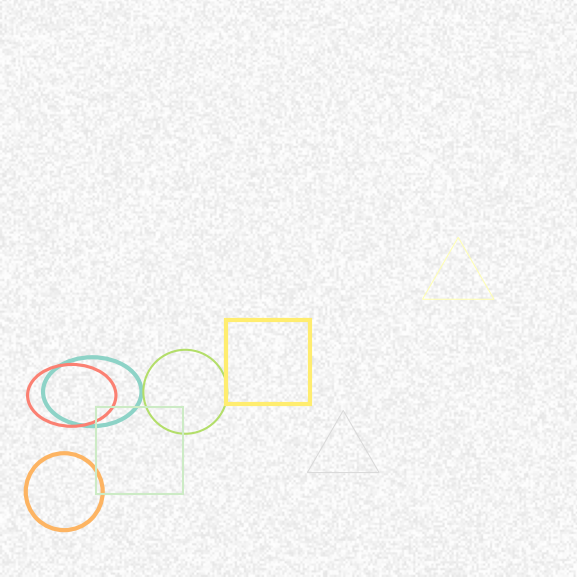[{"shape": "oval", "thickness": 2, "radius": 0.43, "center": [0.16, 0.321]}, {"shape": "triangle", "thickness": 0.5, "radius": 0.36, "center": [0.793, 0.517]}, {"shape": "oval", "thickness": 1.5, "radius": 0.38, "center": [0.124, 0.315]}, {"shape": "circle", "thickness": 2, "radius": 0.33, "center": [0.111, 0.148]}, {"shape": "circle", "thickness": 1, "radius": 0.36, "center": [0.321, 0.321]}, {"shape": "triangle", "thickness": 0.5, "radius": 0.36, "center": [0.594, 0.217]}, {"shape": "square", "thickness": 1, "radius": 0.38, "center": [0.242, 0.22]}, {"shape": "square", "thickness": 2, "radius": 0.36, "center": [0.464, 0.372]}]